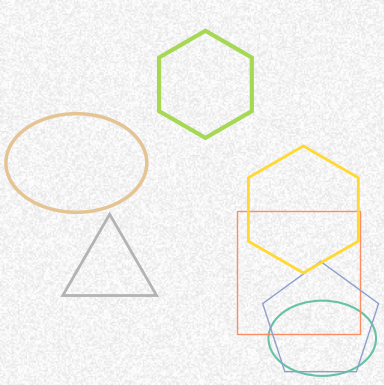[{"shape": "oval", "thickness": 1.5, "radius": 0.7, "center": [0.837, 0.121]}, {"shape": "square", "thickness": 1, "radius": 0.8, "center": [0.776, 0.292]}, {"shape": "pentagon", "thickness": 1, "radius": 0.79, "center": [0.833, 0.163]}, {"shape": "hexagon", "thickness": 3, "radius": 0.7, "center": [0.534, 0.781]}, {"shape": "hexagon", "thickness": 2, "radius": 0.82, "center": [0.788, 0.456]}, {"shape": "oval", "thickness": 2.5, "radius": 0.91, "center": [0.198, 0.577]}, {"shape": "triangle", "thickness": 2, "radius": 0.7, "center": [0.285, 0.303]}]